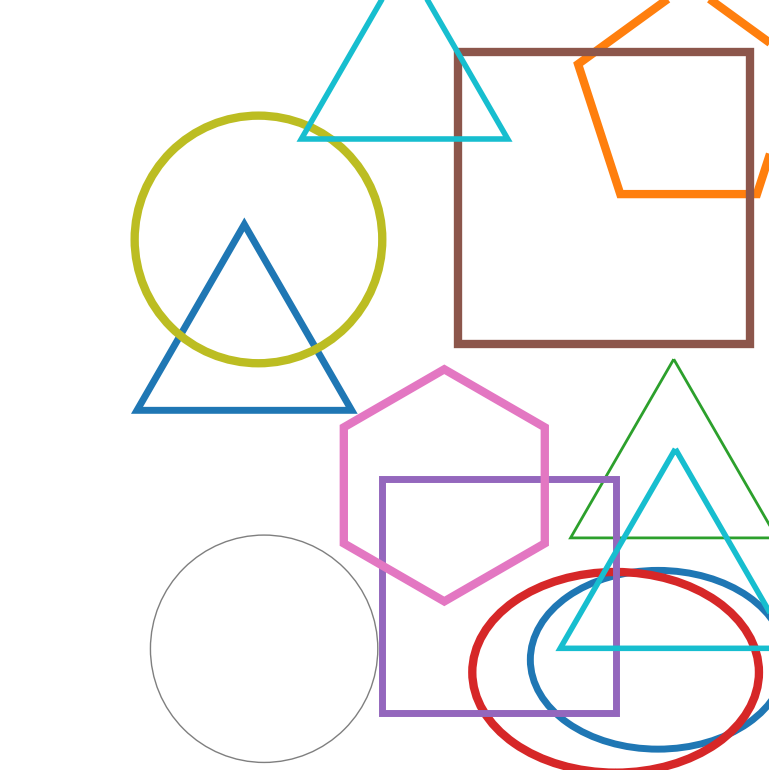[{"shape": "oval", "thickness": 2.5, "radius": 0.83, "center": [0.855, 0.143]}, {"shape": "triangle", "thickness": 2.5, "radius": 0.8, "center": [0.317, 0.548]}, {"shape": "pentagon", "thickness": 3, "radius": 0.75, "center": [0.894, 0.87]}, {"shape": "triangle", "thickness": 1, "radius": 0.77, "center": [0.875, 0.379]}, {"shape": "oval", "thickness": 3, "radius": 0.93, "center": [0.8, 0.127]}, {"shape": "square", "thickness": 2.5, "radius": 0.76, "center": [0.648, 0.226]}, {"shape": "square", "thickness": 3, "radius": 0.95, "center": [0.784, 0.743]}, {"shape": "hexagon", "thickness": 3, "radius": 0.75, "center": [0.577, 0.37]}, {"shape": "circle", "thickness": 0.5, "radius": 0.74, "center": [0.343, 0.157]}, {"shape": "circle", "thickness": 3, "radius": 0.8, "center": [0.336, 0.689]}, {"shape": "triangle", "thickness": 2, "radius": 0.86, "center": [0.877, 0.244]}, {"shape": "triangle", "thickness": 2, "radius": 0.77, "center": [0.525, 0.897]}]